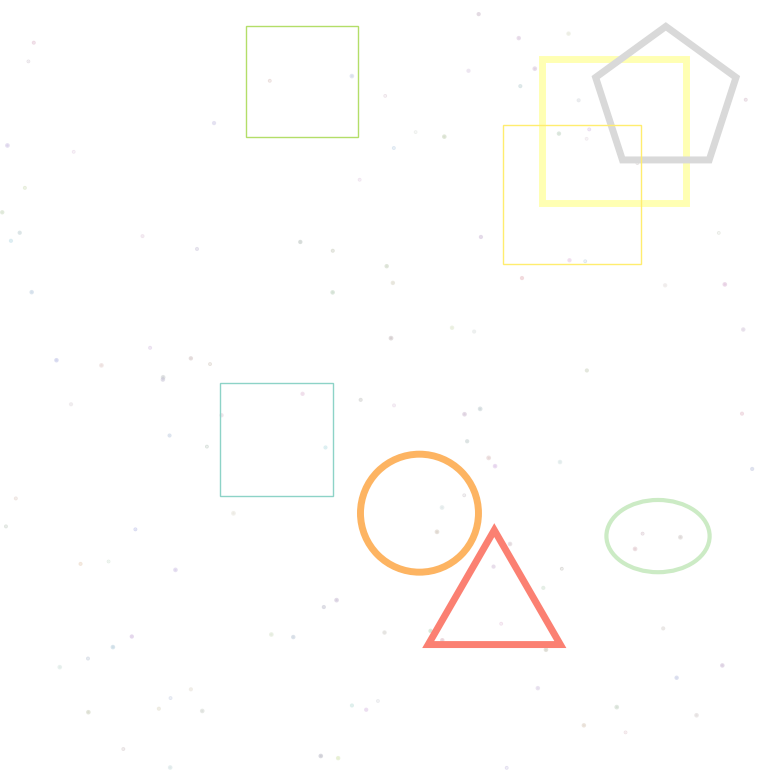[{"shape": "square", "thickness": 0.5, "radius": 0.37, "center": [0.359, 0.43]}, {"shape": "square", "thickness": 2.5, "radius": 0.47, "center": [0.797, 0.83]}, {"shape": "triangle", "thickness": 2.5, "radius": 0.5, "center": [0.642, 0.212]}, {"shape": "circle", "thickness": 2.5, "radius": 0.38, "center": [0.545, 0.334]}, {"shape": "square", "thickness": 0.5, "radius": 0.36, "center": [0.392, 0.894]}, {"shape": "pentagon", "thickness": 2.5, "radius": 0.48, "center": [0.865, 0.87]}, {"shape": "oval", "thickness": 1.5, "radius": 0.34, "center": [0.855, 0.304]}, {"shape": "square", "thickness": 0.5, "radius": 0.45, "center": [0.743, 0.748]}]